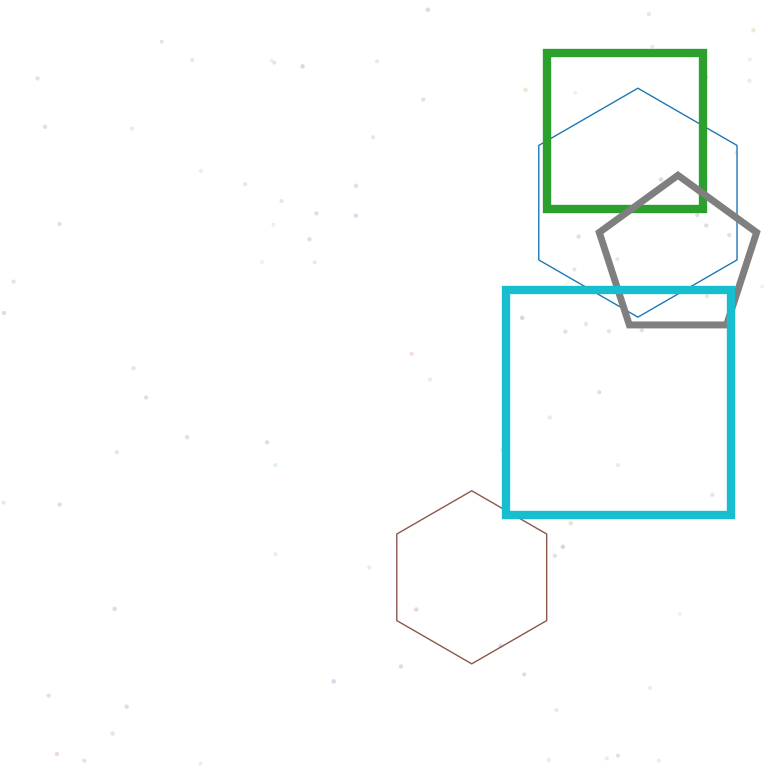[{"shape": "hexagon", "thickness": 0.5, "radius": 0.74, "center": [0.828, 0.737]}, {"shape": "square", "thickness": 3, "radius": 0.51, "center": [0.812, 0.83]}, {"shape": "hexagon", "thickness": 0.5, "radius": 0.56, "center": [0.613, 0.25]}, {"shape": "pentagon", "thickness": 2.5, "radius": 0.54, "center": [0.88, 0.665]}, {"shape": "square", "thickness": 3, "radius": 0.73, "center": [0.803, 0.478]}]